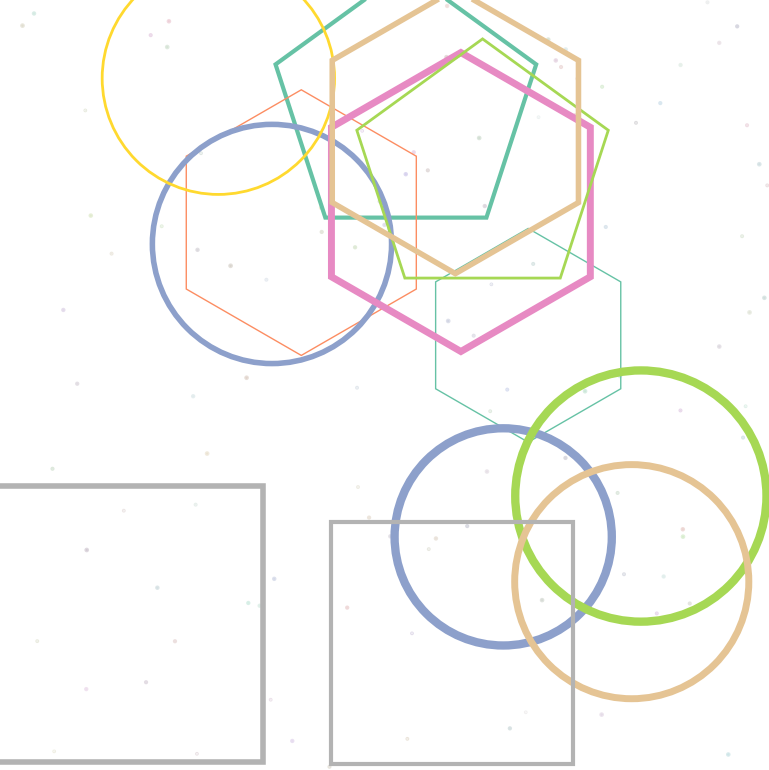[{"shape": "pentagon", "thickness": 1.5, "radius": 0.89, "center": [0.527, 0.861]}, {"shape": "hexagon", "thickness": 0.5, "radius": 0.69, "center": [0.686, 0.565]}, {"shape": "hexagon", "thickness": 0.5, "radius": 0.86, "center": [0.391, 0.711]}, {"shape": "circle", "thickness": 3, "radius": 0.71, "center": [0.654, 0.303]}, {"shape": "circle", "thickness": 2, "radius": 0.78, "center": [0.353, 0.683]}, {"shape": "hexagon", "thickness": 2.5, "radius": 0.97, "center": [0.599, 0.738]}, {"shape": "pentagon", "thickness": 1, "radius": 0.86, "center": [0.627, 0.778]}, {"shape": "circle", "thickness": 3, "radius": 0.82, "center": [0.832, 0.356]}, {"shape": "circle", "thickness": 1, "radius": 0.75, "center": [0.284, 0.898]}, {"shape": "hexagon", "thickness": 2, "radius": 0.92, "center": [0.591, 0.829]}, {"shape": "circle", "thickness": 2.5, "radius": 0.76, "center": [0.82, 0.245]}, {"shape": "square", "thickness": 2, "radius": 0.89, "center": [0.163, 0.19]}, {"shape": "square", "thickness": 1.5, "radius": 0.79, "center": [0.587, 0.165]}]